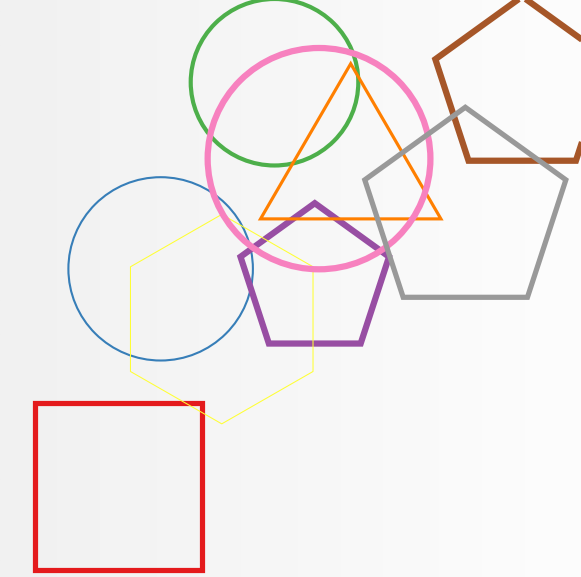[{"shape": "square", "thickness": 2.5, "radius": 0.72, "center": [0.204, 0.157]}, {"shape": "circle", "thickness": 1, "radius": 0.79, "center": [0.276, 0.534]}, {"shape": "circle", "thickness": 2, "radius": 0.72, "center": [0.472, 0.857]}, {"shape": "pentagon", "thickness": 3, "radius": 0.67, "center": [0.542, 0.513]}, {"shape": "triangle", "thickness": 1.5, "radius": 0.9, "center": [0.603, 0.71]}, {"shape": "hexagon", "thickness": 0.5, "radius": 0.91, "center": [0.381, 0.447]}, {"shape": "pentagon", "thickness": 3, "radius": 0.79, "center": [0.898, 0.848]}, {"shape": "circle", "thickness": 3, "radius": 0.96, "center": [0.549, 0.724]}, {"shape": "pentagon", "thickness": 2.5, "radius": 0.91, "center": [0.801, 0.631]}]